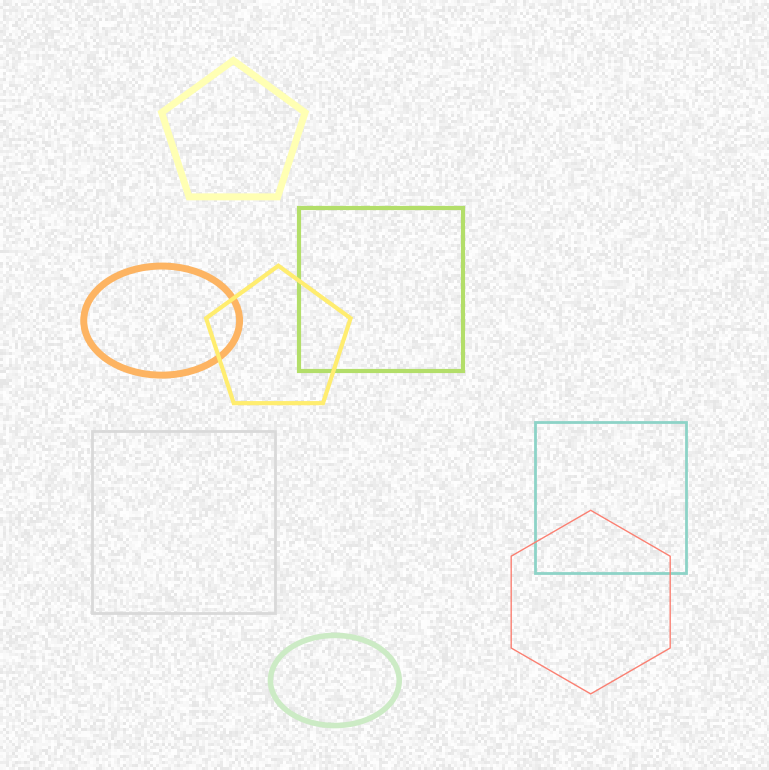[{"shape": "square", "thickness": 1, "radius": 0.49, "center": [0.793, 0.354]}, {"shape": "pentagon", "thickness": 2.5, "radius": 0.49, "center": [0.303, 0.824]}, {"shape": "hexagon", "thickness": 0.5, "radius": 0.6, "center": [0.767, 0.218]}, {"shape": "oval", "thickness": 2.5, "radius": 0.51, "center": [0.21, 0.584]}, {"shape": "square", "thickness": 1.5, "radius": 0.53, "center": [0.495, 0.624]}, {"shape": "square", "thickness": 1, "radius": 0.59, "center": [0.239, 0.322]}, {"shape": "oval", "thickness": 2, "radius": 0.42, "center": [0.435, 0.116]}, {"shape": "pentagon", "thickness": 1.5, "radius": 0.49, "center": [0.362, 0.556]}]